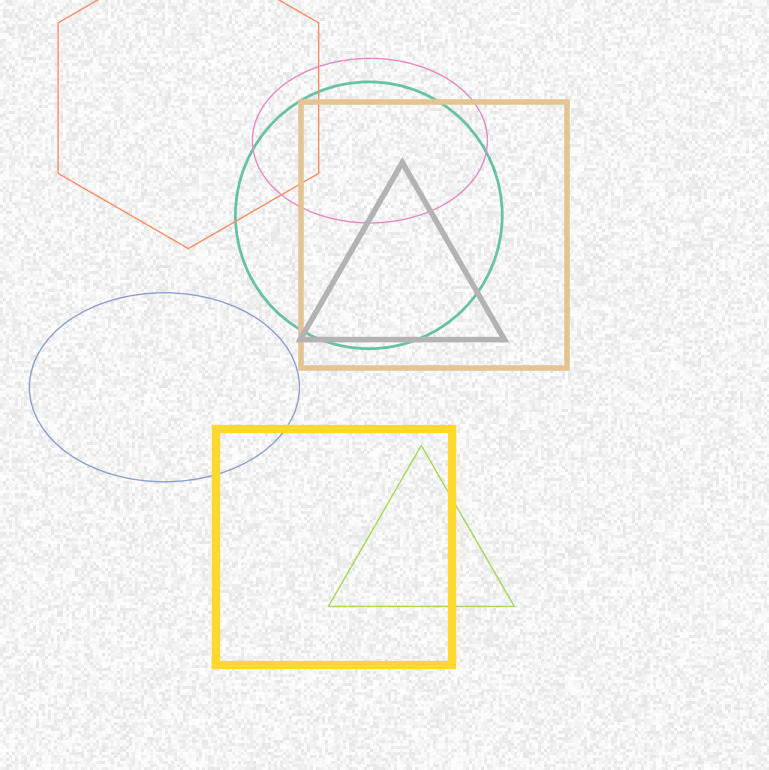[{"shape": "circle", "thickness": 1, "radius": 0.87, "center": [0.479, 0.72]}, {"shape": "hexagon", "thickness": 0.5, "radius": 0.98, "center": [0.245, 0.873]}, {"shape": "oval", "thickness": 0.5, "radius": 0.88, "center": [0.214, 0.497]}, {"shape": "oval", "thickness": 0.5, "radius": 0.76, "center": [0.48, 0.817]}, {"shape": "triangle", "thickness": 0.5, "radius": 0.7, "center": [0.547, 0.282]}, {"shape": "square", "thickness": 3, "radius": 0.77, "center": [0.434, 0.29]}, {"shape": "square", "thickness": 2, "radius": 0.86, "center": [0.564, 0.695]}, {"shape": "triangle", "thickness": 2, "radius": 0.77, "center": [0.523, 0.636]}]